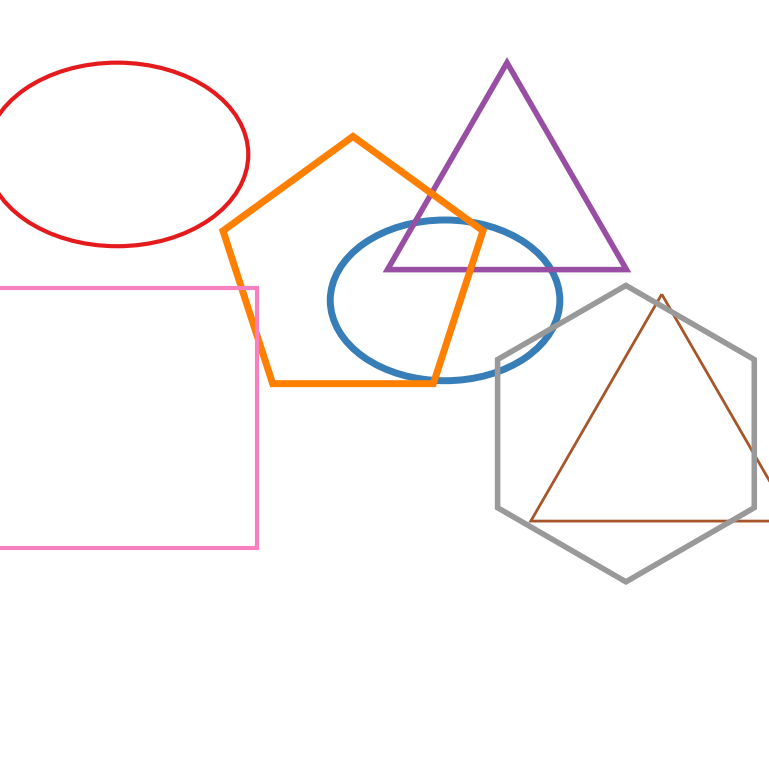[{"shape": "oval", "thickness": 1.5, "radius": 0.85, "center": [0.152, 0.799]}, {"shape": "oval", "thickness": 2.5, "radius": 0.75, "center": [0.578, 0.61]}, {"shape": "triangle", "thickness": 2, "radius": 0.9, "center": [0.658, 0.739]}, {"shape": "pentagon", "thickness": 2.5, "radius": 0.89, "center": [0.458, 0.645]}, {"shape": "triangle", "thickness": 1, "radius": 0.98, "center": [0.859, 0.421]}, {"shape": "square", "thickness": 1.5, "radius": 0.84, "center": [0.165, 0.457]}, {"shape": "hexagon", "thickness": 2, "radius": 0.96, "center": [0.813, 0.437]}]